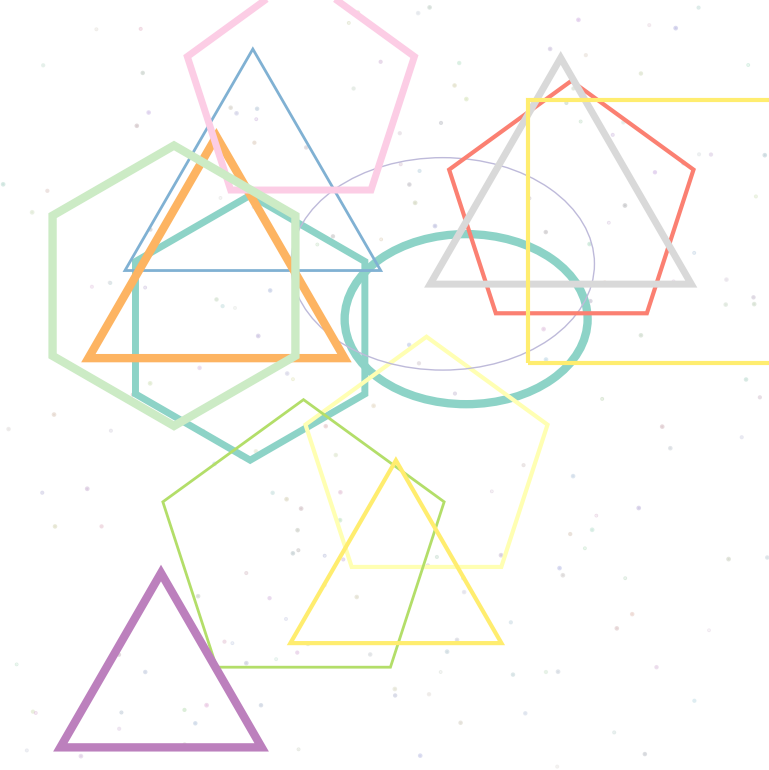[{"shape": "oval", "thickness": 3, "radius": 0.79, "center": [0.605, 0.586]}, {"shape": "hexagon", "thickness": 2.5, "radius": 0.86, "center": [0.325, 0.574]}, {"shape": "pentagon", "thickness": 1.5, "radius": 0.83, "center": [0.554, 0.397]}, {"shape": "oval", "thickness": 0.5, "radius": 0.99, "center": [0.575, 0.657]}, {"shape": "pentagon", "thickness": 1.5, "radius": 0.83, "center": [0.742, 0.728]}, {"shape": "triangle", "thickness": 1, "radius": 0.96, "center": [0.328, 0.745]}, {"shape": "triangle", "thickness": 3, "radius": 0.96, "center": [0.281, 0.631]}, {"shape": "pentagon", "thickness": 1, "radius": 0.96, "center": [0.394, 0.289]}, {"shape": "pentagon", "thickness": 2.5, "radius": 0.78, "center": [0.391, 0.879]}, {"shape": "triangle", "thickness": 2.5, "radius": 0.98, "center": [0.728, 0.729]}, {"shape": "triangle", "thickness": 3, "radius": 0.75, "center": [0.209, 0.105]}, {"shape": "hexagon", "thickness": 3, "radius": 0.91, "center": [0.226, 0.629]}, {"shape": "square", "thickness": 1.5, "radius": 0.85, "center": [0.857, 0.699]}, {"shape": "triangle", "thickness": 1.5, "radius": 0.79, "center": [0.514, 0.244]}]